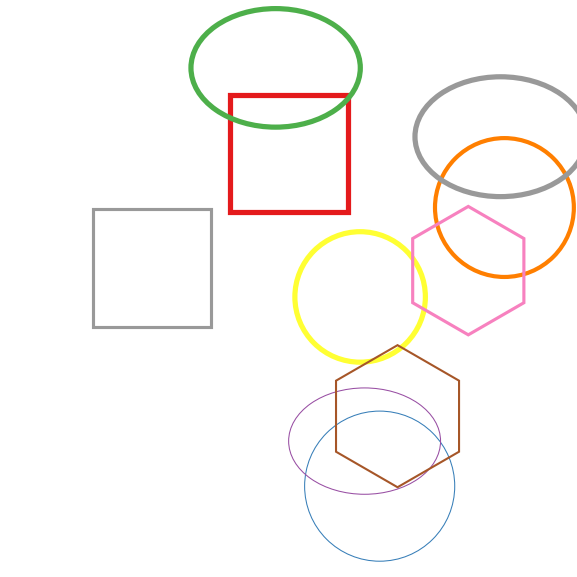[{"shape": "square", "thickness": 2.5, "radius": 0.51, "center": [0.5, 0.733]}, {"shape": "circle", "thickness": 0.5, "radius": 0.65, "center": [0.657, 0.157]}, {"shape": "oval", "thickness": 2.5, "radius": 0.73, "center": [0.477, 0.882]}, {"shape": "oval", "thickness": 0.5, "radius": 0.66, "center": [0.631, 0.235]}, {"shape": "circle", "thickness": 2, "radius": 0.6, "center": [0.873, 0.64]}, {"shape": "circle", "thickness": 2.5, "radius": 0.56, "center": [0.624, 0.485]}, {"shape": "hexagon", "thickness": 1, "radius": 0.61, "center": [0.688, 0.278]}, {"shape": "hexagon", "thickness": 1.5, "radius": 0.56, "center": [0.811, 0.531]}, {"shape": "oval", "thickness": 2.5, "radius": 0.74, "center": [0.867, 0.762]}, {"shape": "square", "thickness": 1.5, "radius": 0.51, "center": [0.263, 0.535]}]